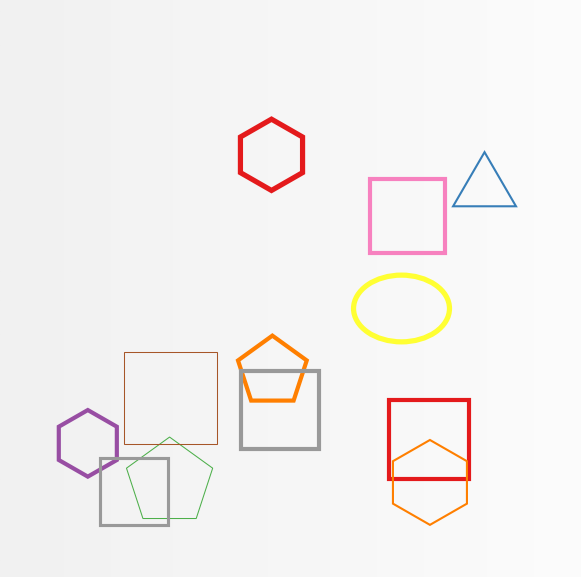[{"shape": "square", "thickness": 2, "radius": 0.34, "center": [0.738, 0.238]}, {"shape": "hexagon", "thickness": 2.5, "radius": 0.31, "center": [0.467, 0.731]}, {"shape": "triangle", "thickness": 1, "radius": 0.31, "center": [0.834, 0.673]}, {"shape": "pentagon", "thickness": 0.5, "radius": 0.39, "center": [0.292, 0.164]}, {"shape": "hexagon", "thickness": 2, "radius": 0.29, "center": [0.151, 0.231]}, {"shape": "pentagon", "thickness": 2, "radius": 0.31, "center": [0.469, 0.356]}, {"shape": "hexagon", "thickness": 1, "radius": 0.37, "center": [0.74, 0.164]}, {"shape": "oval", "thickness": 2.5, "radius": 0.41, "center": [0.691, 0.465]}, {"shape": "square", "thickness": 0.5, "radius": 0.4, "center": [0.293, 0.31]}, {"shape": "square", "thickness": 2, "radius": 0.32, "center": [0.702, 0.625]}, {"shape": "square", "thickness": 2, "radius": 0.34, "center": [0.482, 0.29]}, {"shape": "square", "thickness": 1.5, "radius": 0.29, "center": [0.231, 0.149]}]